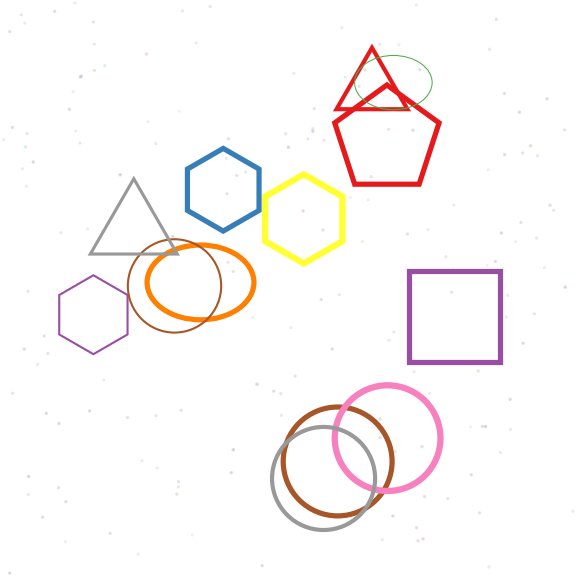[{"shape": "triangle", "thickness": 2, "radius": 0.35, "center": [0.644, 0.845]}, {"shape": "pentagon", "thickness": 2.5, "radius": 0.47, "center": [0.67, 0.757]}, {"shape": "hexagon", "thickness": 2.5, "radius": 0.36, "center": [0.387, 0.671]}, {"shape": "oval", "thickness": 0.5, "radius": 0.34, "center": [0.681, 0.856]}, {"shape": "square", "thickness": 2.5, "radius": 0.4, "center": [0.787, 0.451]}, {"shape": "hexagon", "thickness": 1, "radius": 0.34, "center": [0.162, 0.454]}, {"shape": "oval", "thickness": 2.5, "radius": 0.46, "center": [0.347, 0.51]}, {"shape": "hexagon", "thickness": 3, "radius": 0.39, "center": [0.526, 0.62]}, {"shape": "circle", "thickness": 2.5, "radius": 0.47, "center": [0.585, 0.2]}, {"shape": "circle", "thickness": 1, "radius": 0.4, "center": [0.302, 0.504]}, {"shape": "circle", "thickness": 3, "radius": 0.46, "center": [0.671, 0.24]}, {"shape": "triangle", "thickness": 1.5, "radius": 0.43, "center": [0.232, 0.603]}, {"shape": "circle", "thickness": 2, "radius": 0.45, "center": [0.56, 0.171]}]